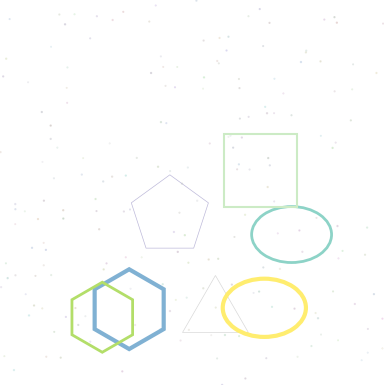[{"shape": "oval", "thickness": 2, "radius": 0.52, "center": [0.757, 0.391]}, {"shape": "pentagon", "thickness": 0.5, "radius": 0.53, "center": [0.441, 0.441]}, {"shape": "hexagon", "thickness": 3, "radius": 0.52, "center": [0.336, 0.197]}, {"shape": "hexagon", "thickness": 2, "radius": 0.45, "center": [0.266, 0.176]}, {"shape": "triangle", "thickness": 0.5, "radius": 0.49, "center": [0.56, 0.186]}, {"shape": "square", "thickness": 1.5, "radius": 0.47, "center": [0.676, 0.558]}, {"shape": "oval", "thickness": 3, "radius": 0.54, "center": [0.687, 0.201]}]